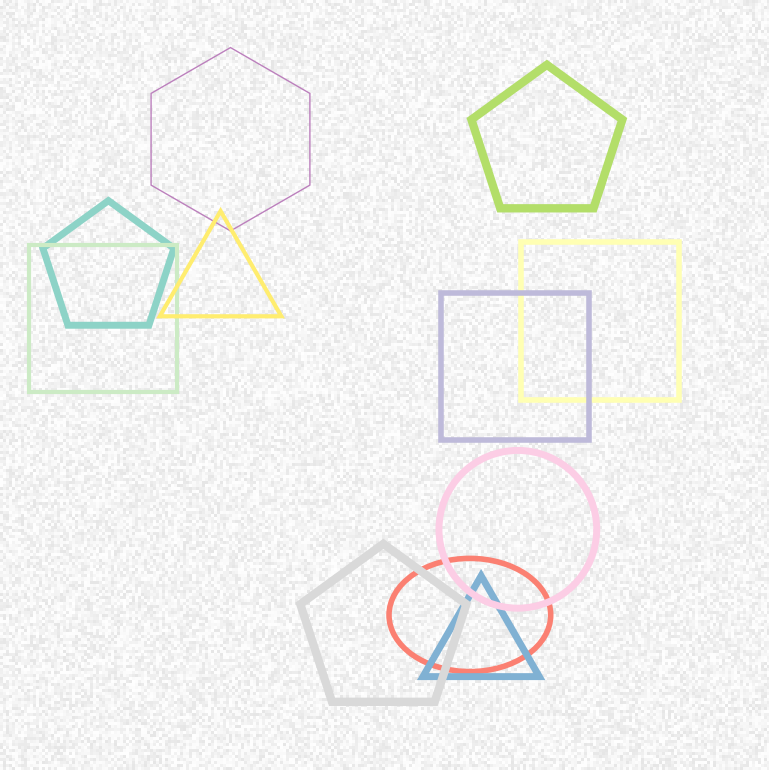[{"shape": "pentagon", "thickness": 2.5, "radius": 0.45, "center": [0.141, 0.65]}, {"shape": "square", "thickness": 2, "radius": 0.51, "center": [0.779, 0.583]}, {"shape": "square", "thickness": 2, "radius": 0.48, "center": [0.669, 0.524]}, {"shape": "oval", "thickness": 2, "radius": 0.52, "center": [0.61, 0.201]}, {"shape": "triangle", "thickness": 2.5, "radius": 0.44, "center": [0.625, 0.165]}, {"shape": "pentagon", "thickness": 3, "radius": 0.52, "center": [0.71, 0.813]}, {"shape": "circle", "thickness": 2.5, "radius": 0.51, "center": [0.673, 0.313]}, {"shape": "pentagon", "thickness": 3, "radius": 0.57, "center": [0.498, 0.18]}, {"shape": "hexagon", "thickness": 0.5, "radius": 0.6, "center": [0.299, 0.819]}, {"shape": "square", "thickness": 1.5, "radius": 0.48, "center": [0.134, 0.586]}, {"shape": "triangle", "thickness": 1.5, "radius": 0.46, "center": [0.286, 0.635]}]